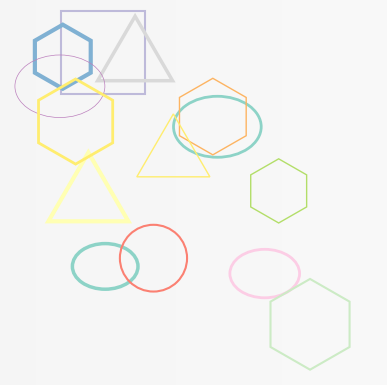[{"shape": "oval", "thickness": 2, "radius": 0.57, "center": [0.561, 0.671]}, {"shape": "oval", "thickness": 2.5, "radius": 0.42, "center": [0.271, 0.308]}, {"shape": "triangle", "thickness": 3, "radius": 0.6, "center": [0.228, 0.485]}, {"shape": "square", "thickness": 1.5, "radius": 0.54, "center": [0.265, 0.864]}, {"shape": "circle", "thickness": 1.5, "radius": 0.43, "center": [0.396, 0.329]}, {"shape": "hexagon", "thickness": 3, "radius": 0.42, "center": [0.162, 0.853]}, {"shape": "hexagon", "thickness": 1, "radius": 0.5, "center": [0.549, 0.697]}, {"shape": "hexagon", "thickness": 1, "radius": 0.42, "center": [0.719, 0.504]}, {"shape": "oval", "thickness": 2, "radius": 0.45, "center": [0.683, 0.289]}, {"shape": "triangle", "thickness": 2.5, "radius": 0.56, "center": [0.349, 0.846]}, {"shape": "oval", "thickness": 0.5, "radius": 0.58, "center": [0.155, 0.776]}, {"shape": "hexagon", "thickness": 1.5, "radius": 0.59, "center": [0.8, 0.158]}, {"shape": "hexagon", "thickness": 2, "radius": 0.55, "center": [0.195, 0.684]}, {"shape": "triangle", "thickness": 1, "radius": 0.54, "center": [0.447, 0.595]}]